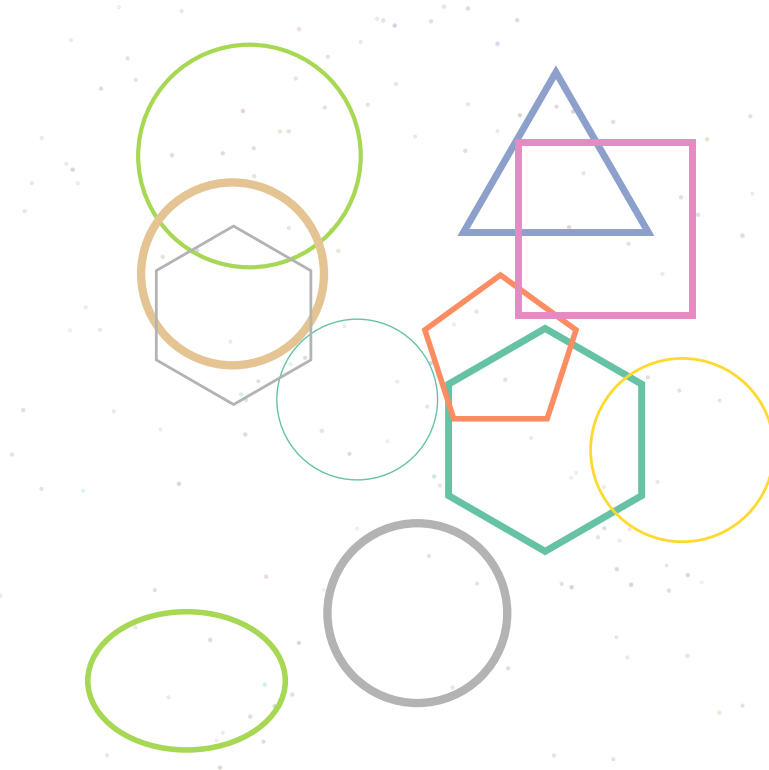[{"shape": "circle", "thickness": 0.5, "radius": 0.52, "center": [0.464, 0.481]}, {"shape": "hexagon", "thickness": 2.5, "radius": 0.72, "center": [0.708, 0.429]}, {"shape": "pentagon", "thickness": 2, "radius": 0.52, "center": [0.65, 0.54]}, {"shape": "triangle", "thickness": 2.5, "radius": 0.69, "center": [0.722, 0.767]}, {"shape": "square", "thickness": 2.5, "radius": 0.56, "center": [0.786, 0.703]}, {"shape": "oval", "thickness": 2, "radius": 0.64, "center": [0.242, 0.116]}, {"shape": "circle", "thickness": 1.5, "radius": 0.72, "center": [0.324, 0.797]}, {"shape": "circle", "thickness": 1, "radius": 0.6, "center": [0.886, 0.415]}, {"shape": "circle", "thickness": 3, "radius": 0.59, "center": [0.302, 0.644]}, {"shape": "circle", "thickness": 3, "radius": 0.58, "center": [0.542, 0.204]}, {"shape": "hexagon", "thickness": 1, "radius": 0.58, "center": [0.303, 0.591]}]